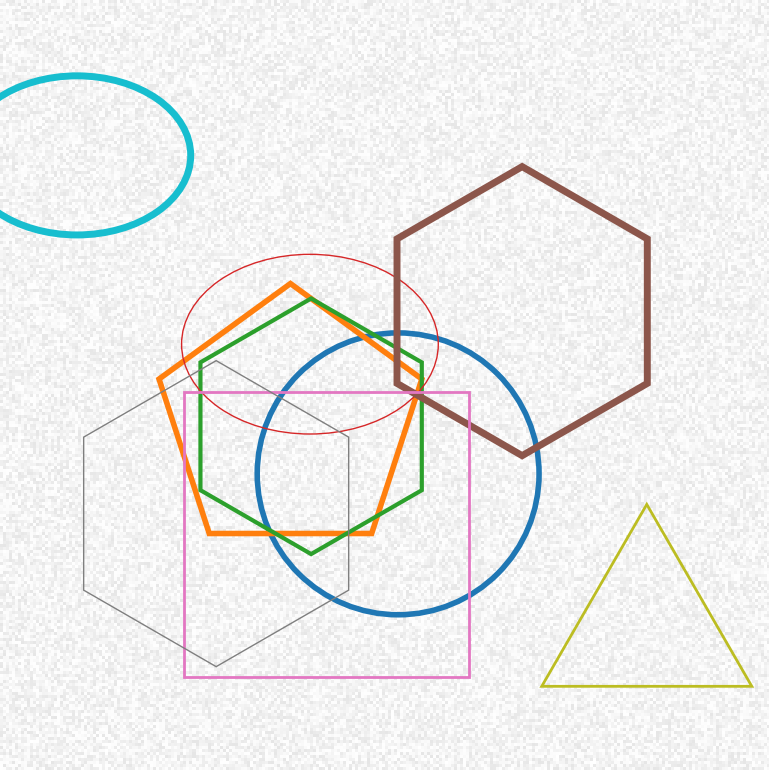[{"shape": "circle", "thickness": 2, "radius": 0.92, "center": [0.517, 0.385]}, {"shape": "pentagon", "thickness": 2, "radius": 0.9, "center": [0.377, 0.452]}, {"shape": "hexagon", "thickness": 1.5, "radius": 0.83, "center": [0.404, 0.446]}, {"shape": "oval", "thickness": 0.5, "radius": 0.83, "center": [0.403, 0.553]}, {"shape": "hexagon", "thickness": 2.5, "radius": 0.94, "center": [0.678, 0.596]}, {"shape": "square", "thickness": 1, "radius": 0.93, "center": [0.424, 0.306]}, {"shape": "hexagon", "thickness": 0.5, "radius": 0.99, "center": [0.281, 0.333]}, {"shape": "triangle", "thickness": 1, "radius": 0.79, "center": [0.84, 0.187]}, {"shape": "oval", "thickness": 2.5, "radius": 0.74, "center": [0.1, 0.798]}]